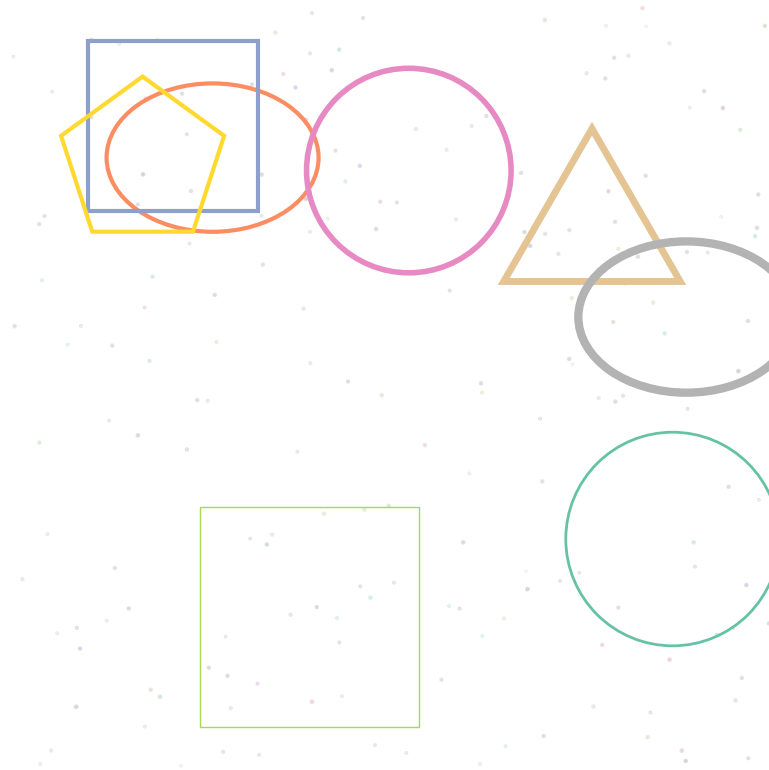[{"shape": "circle", "thickness": 1, "radius": 0.69, "center": [0.874, 0.3]}, {"shape": "oval", "thickness": 1.5, "radius": 0.69, "center": [0.276, 0.795]}, {"shape": "square", "thickness": 1.5, "radius": 0.55, "center": [0.225, 0.836]}, {"shape": "circle", "thickness": 2, "radius": 0.66, "center": [0.531, 0.779]}, {"shape": "square", "thickness": 0.5, "radius": 0.71, "center": [0.402, 0.199]}, {"shape": "pentagon", "thickness": 1.5, "radius": 0.56, "center": [0.185, 0.789]}, {"shape": "triangle", "thickness": 2.5, "radius": 0.66, "center": [0.769, 0.701]}, {"shape": "oval", "thickness": 3, "radius": 0.7, "center": [0.891, 0.588]}]